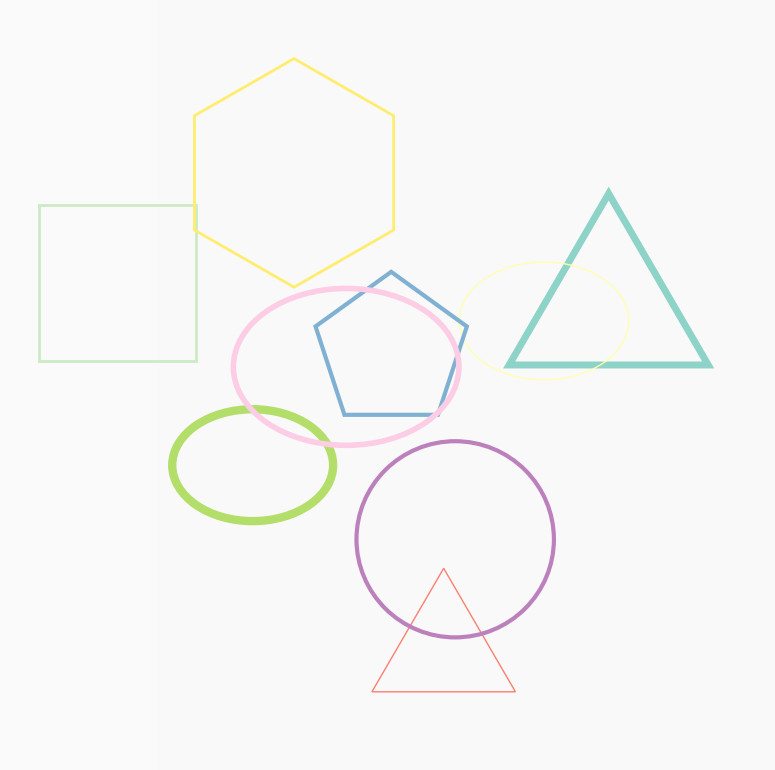[{"shape": "triangle", "thickness": 2.5, "radius": 0.74, "center": [0.785, 0.6]}, {"shape": "oval", "thickness": 0.5, "radius": 0.55, "center": [0.702, 0.583]}, {"shape": "triangle", "thickness": 0.5, "radius": 0.53, "center": [0.572, 0.155]}, {"shape": "pentagon", "thickness": 1.5, "radius": 0.51, "center": [0.505, 0.544]}, {"shape": "oval", "thickness": 3, "radius": 0.52, "center": [0.326, 0.396]}, {"shape": "oval", "thickness": 2, "radius": 0.73, "center": [0.447, 0.524]}, {"shape": "circle", "thickness": 1.5, "radius": 0.64, "center": [0.587, 0.3]}, {"shape": "square", "thickness": 1, "radius": 0.51, "center": [0.151, 0.633]}, {"shape": "hexagon", "thickness": 1, "radius": 0.74, "center": [0.379, 0.775]}]